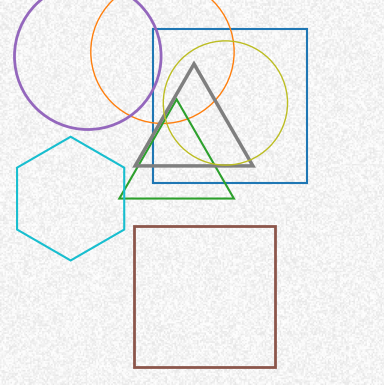[{"shape": "square", "thickness": 1.5, "radius": 1.0, "center": [0.597, 0.724]}, {"shape": "circle", "thickness": 1, "radius": 0.93, "center": [0.422, 0.865]}, {"shape": "triangle", "thickness": 1.5, "radius": 0.86, "center": [0.459, 0.57]}, {"shape": "circle", "thickness": 2, "radius": 0.95, "center": [0.228, 0.854]}, {"shape": "square", "thickness": 2, "radius": 0.92, "center": [0.53, 0.231]}, {"shape": "triangle", "thickness": 2.5, "radius": 0.88, "center": [0.504, 0.657]}, {"shape": "circle", "thickness": 1, "radius": 0.81, "center": [0.585, 0.732]}, {"shape": "hexagon", "thickness": 1.5, "radius": 0.8, "center": [0.183, 0.484]}]